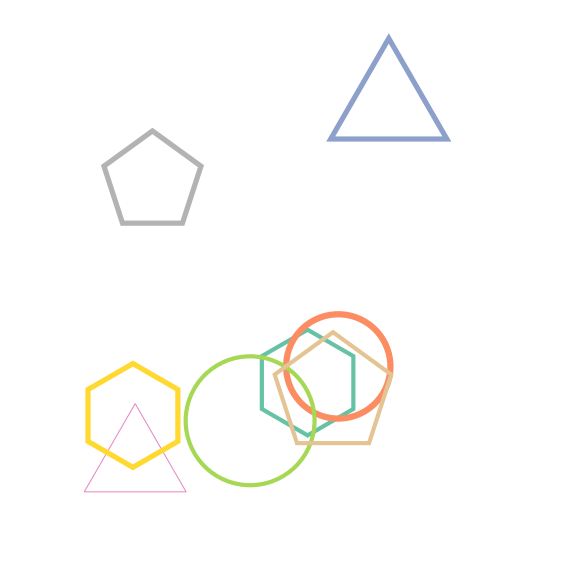[{"shape": "hexagon", "thickness": 2, "radius": 0.46, "center": [0.533, 0.337]}, {"shape": "circle", "thickness": 3, "radius": 0.45, "center": [0.586, 0.365]}, {"shape": "triangle", "thickness": 2.5, "radius": 0.58, "center": [0.673, 0.817]}, {"shape": "triangle", "thickness": 0.5, "radius": 0.51, "center": [0.234, 0.198]}, {"shape": "circle", "thickness": 2, "radius": 0.56, "center": [0.433, 0.271]}, {"shape": "hexagon", "thickness": 2.5, "radius": 0.45, "center": [0.23, 0.28]}, {"shape": "pentagon", "thickness": 2, "radius": 0.53, "center": [0.577, 0.318]}, {"shape": "pentagon", "thickness": 2.5, "radius": 0.44, "center": [0.264, 0.684]}]